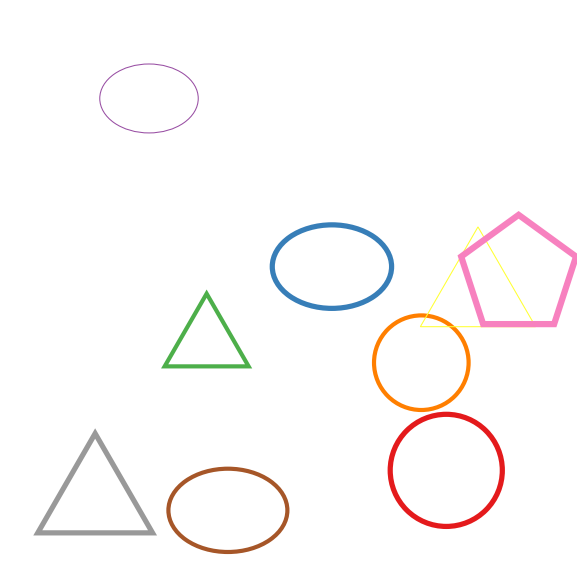[{"shape": "circle", "thickness": 2.5, "radius": 0.49, "center": [0.773, 0.185]}, {"shape": "oval", "thickness": 2.5, "radius": 0.52, "center": [0.575, 0.537]}, {"shape": "triangle", "thickness": 2, "radius": 0.42, "center": [0.358, 0.407]}, {"shape": "oval", "thickness": 0.5, "radius": 0.43, "center": [0.258, 0.829]}, {"shape": "circle", "thickness": 2, "radius": 0.41, "center": [0.73, 0.371]}, {"shape": "triangle", "thickness": 0.5, "radius": 0.58, "center": [0.828, 0.491]}, {"shape": "oval", "thickness": 2, "radius": 0.52, "center": [0.395, 0.115]}, {"shape": "pentagon", "thickness": 3, "radius": 0.52, "center": [0.898, 0.523]}, {"shape": "triangle", "thickness": 2.5, "radius": 0.57, "center": [0.165, 0.134]}]